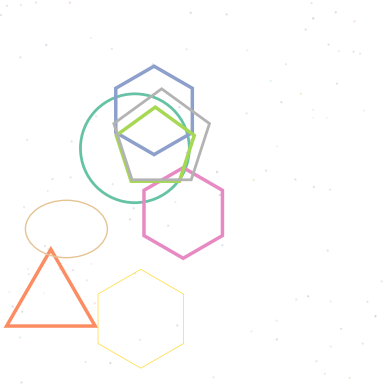[{"shape": "circle", "thickness": 2, "radius": 0.71, "center": [0.35, 0.615]}, {"shape": "triangle", "thickness": 2.5, "radius": 0.66, "center": [0.132, 0.22]}, {"shape": "hexagon", "thickness": 2.5, "radius": 0.57, "center": [0.4, 0.713]}, {"shape": "hexagon", "thickness": 2.5, "radius": 0.59, "center": [0.476, 0.447]}, {"shape": "pentagon", "thickness": 2.5, "radius": 0.53, "center": [0.403, 0.615]}, {"shape": "hexagon", "thickness": 0.5, "radius": 0.64, "center": [0.366, 0.172]}, {"shape": "oval", "thickness": 1, "radius": 0.53, "center": [0.172, 0.405]}, {"shape": "pentagon", "thickness": 2, "radius": 0.65, "center": [0.42, 0.639]}]